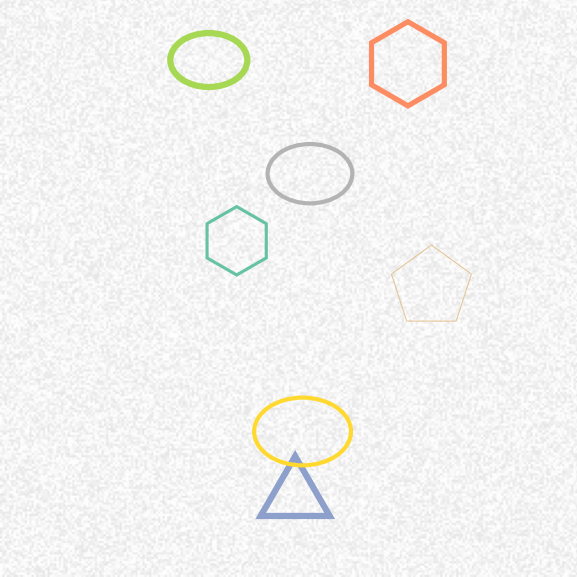[{"shape": "hexagon", "thickness": 1.5, "radius": 0.3, "center": [0.41, 0.582]}, {"shape": "hexagon", "thickness": 2.5, "radius": 0.36, "center": [0.706, 0.889]}, {"shape": "triangle", "thickness": 3, "radius": 0.34, "center": [0.511, 0.14]}, {"shape": "oval", "thickness": 3, "radius": 0.33, "center": [0.362, 0.895]}, {"shape": "oval", "thickness": 2, "radius": 0.42, "center": [0.524, 0.252]}, {"shape": "pentagon", "thickness": 0.5, "radius": 0.36, "center": [0.747, 0.502]}, {"shape": "oval", "thickness": 2, "radius": 0.37, "center": [0.537, 0.698]}]